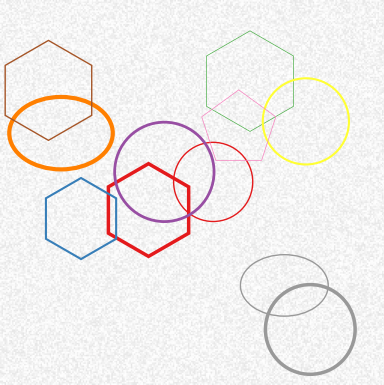[{"shape": "hexagon", "thickness": 2.5, "radius": 0.6, "center": [0.386, 0.454]}, {"shape": "circle", "thickness": 1, "radius": 0.51, "center": [0.554, 0.527]}, {"shape": "hexagon", "thickness": 1.5, "radius": 0.53, "center": [0.21, 0.432]}, {"shape": "hexagon", "thickness": 0.5, "radius": 0.65, "center": [0.649, 0.789]}, {"shape": "circle", "thickness": 2, "radius": 0.65, "center": [0.427, 0.554]}, {"shape": "oval", "thickness": 3, "radius": 0.67, "center": [0.158, 0.654]}, {"shape": "circle", "thickness": 1.5, "radius": 0.56, "center": [0.794, 0.685]}, {"shape": "hexagon", "thickness": 1, "radius": 0.65, "center": [0.126, 0.765]}, {"shape": "pentagon", "thickness": 0.5, "radius": 0.51, "center": [0.62, 0.665]}, {"shape": "oval", "thickness": 1, "radius": 0.57, "center": [0.738, 0.259]}, {"shape": "circle", "thickness": 2.5, "radius": 0.58, "center": [0.806, 0.144]}]